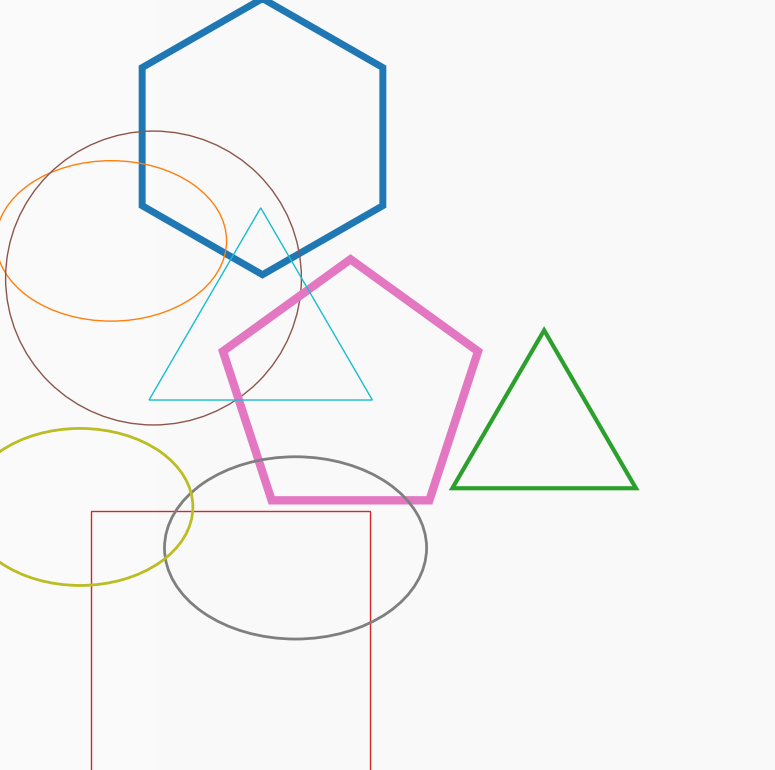[{"shape": "hexagon", "thickness": 2.5, "radius": 0.9, "center": [0.339, 0.823]}, {"shape": "oval", "thickness": 0.5, "radius": 0.74, "center": [0.144, 0.687]}, {"shape": "triangle", "thickness": 1.5, "radius": 0.68, "center": [0.702, 0.434]}, {"shape": "square", "thickness": 0.5, "radius": 0.9, "center": [0.298, 0.156]}, {"shape": "circle", "thickness": 0.5, "radius": 0.95, "center": [0.198, 0.639]}, {"shape": "pentagon", "thickness": 3, "radius": 0.87, "center": [0.452, 0.49]}, {"shape": "oval", "thickness": 1, "radius": 0.85, "center": [0.381, 0.288]}, {"shape": "oval", "thickness": 1, "radius": 0.73, "center": [0.103, 0.342]}, {"shape": "triangle", "thickness": 0.5, "radius": 0.83, "center": [0.336, 0.564]}]